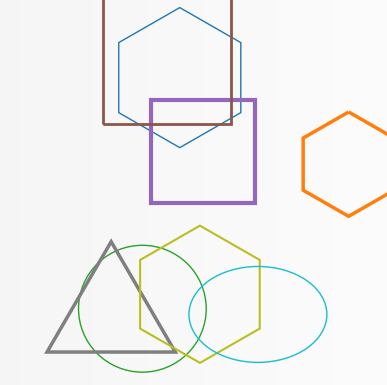[{"shape": "hexagon", "thickness": 1, "radius": 0.91, "center": [0.464, 0.798]}, {"shape": "hexagon", "thickness": 2.5, "radius": 0.68, "center": [0.9, 0.574]}, {"shape": "circle", "thickness": 1, "radius": 0.82, "center": [0.367, 0.198]}, {"shape": "square", "thickness": 3, "radius": 0.67, "center": [0.524, 0.607]}, {"shape": "square", "thickness": 2, "radius": 0.82, "center": [0.431, 0.842]}, {"shape": "triangle", "thickness": 2.5, "radius": 0.96, "center": [0.287, 0.181]}, {"shape": "hexagon", "thickness": 1.5, "radius": 0.89, "center": [0.516, 0.236]}, {"shape": "oval", "thickness": 1, "radius": 0.89, "center": [0.666, 0.183]}]